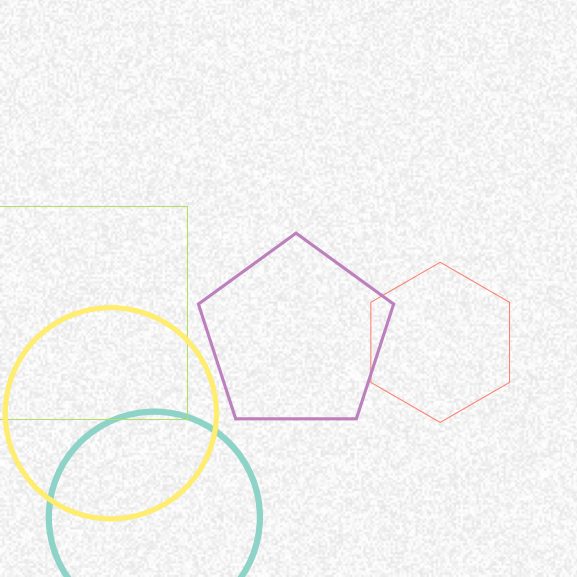[{"shape": "circle", "thickness": 3, "radius": 0.91, "center": [0.267, 0.104]}, {"shape": "hexagon", "thickness": 0.5, "radius": 0.69, "center": [0.762, 0.406]}, {"shape": "square", "thickness": 0.5, "radius": 0.92, "center": [0.14, 0.458]}, {"shape": "pentagon", "thickness": 1.5, "radius": 0.89, "center": [0.513, 0.418]}, {"shape": "circle", "thickness": 2.5, "radius": 0.91, "center": [0.192, 0.284]}]